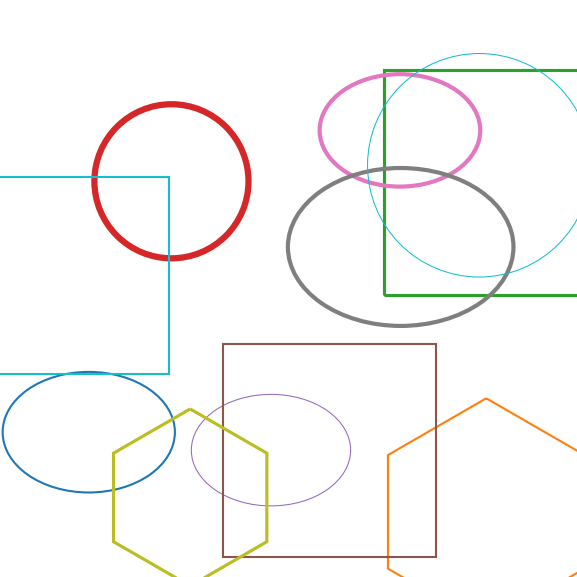[{"shape": "oval", "thickness": 1, "radius": 0.75, "center": [0.154, 0.251]}, {"shape": "hexagon", "thickness": 1, "radius": 0.98, "center": [0.842, 0.113]}, {"shape": "square", "thickness": 1.5, "radius": 0.97, "center": [0.86, 0.682]}, {"shape": "circle", "thickness": 3, "radius": 0.67, "center": [0.297, 0.685]}, {"shape": "oval", "thickness": 0.5, "radius": 0.69, "center": [0.469, 0.22]}, {"shape": "square", "thickness": 1, "radius": 0.92, "center": [0.57, 0.22]}, {"shape": "oval", "thickness": 2, "radius": 0.7, "center": [0.693, 0.773]}, {"shape": "oval", "thickness": 2, "radius": 0.98, "center": [0.694, 0.571]}, {"shape": "hexagon", "thickness": 1.5, "radius": 0.77, "center": [0.329, 0.138]}, {"shape": "circle", "thickness": 0.5, "radius": 0.97, "center": [0.83, 0.713]}, {"shape": "square", "thickness": 1, "radius": 0.85, "center": [0.122, 0.522]}]